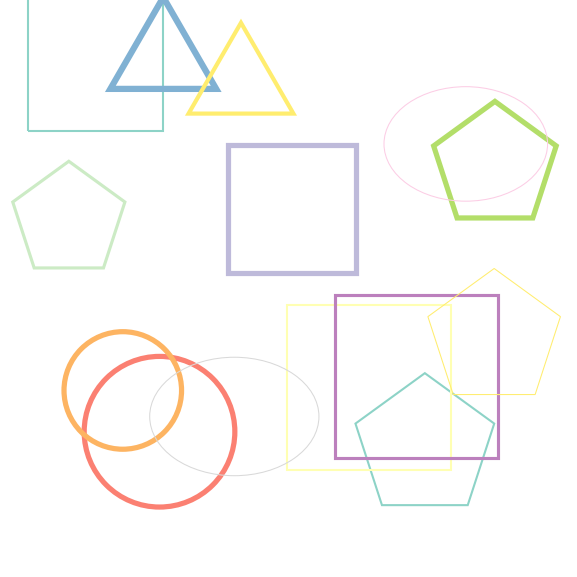[{"shape": "pentagon", "thickness": 1, "radius": 0.63, "center": [0.736, 0.227]}, {"shape": "square", "thickness": 1, "radius": 0.58, "center": [0.165, 0.889]}, {"shape": "square", "thickness": 1, "radius": 0.71, "center": [0.639, 0.328]}, {"shape": "square", "thickness": 2.5, "radius": 0.55, "center": [0.505, 0.637]}, {"shape": "circle", "thickness": 2.5, "radius": 0.65, "center": [0.276, 0.252]}, {"shape": "triangle", "thickness": 3, "radius": 0.53, "center": [0.283, 0.898]}, {"shape": "circle", "thickness": 2.5, "radius": 0.51, "center": [0.213, 0.323]}, {"shape": "pentagon", "thickness": 2.5, "radius": 0.56, "center": [0.857, 0.712]}, {"shape": "oval", "thickness": 0.5, "radius": 0.71, "center": [0.807, 0.75]}, {"shape": "oval", "thickness": 0.5, "radius": 0.73, "center": [0.406, 0.278]}, {"shape": "square", "thickness": 1.5, "radius": 0.7, "center": [0.721, 0.348]}, {"shape": "pentagon", "thickness": 1.5, "radius": 0.51, "center": [0.119, 0.618]}, {"shape": "pentagon", "thickness": 0.5, "radius": 0.6, "center": [0.856, 0.414]}, {"shape": "triangle", "thickness": 2, "radius": 0.52, "center": [0.417, 0.855]}]